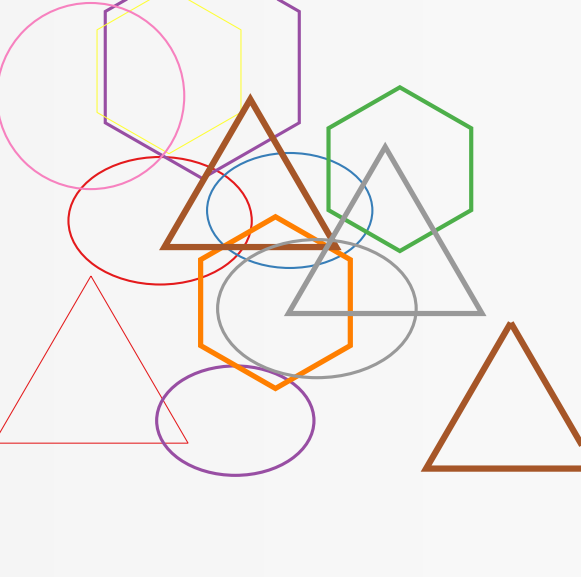[{"shape": "oval", "thickness": 1, "radius": 0.79, "center": [0.275, 0.617]}, {"shape": "triangle", "thickness": 0.5, "radius": 0.97, "center": [0.156, 0.328]}, {"shape": "oval", "thickness": 1, "radius": 0.71, "center": [0.498, 0.635]}, {"shape": "hexagon", "thickness": 2, "radius": 0.71, "center": [0.688, 0.706]}, {"shape": "hexagon", "thickness": 1.5, "radius": 0.96, "center": [0.348, 0.883]}, {"shape": "oval", "thickness": 1.5, "radius": 0.68, "center": [0.405, 0.271]}, {"shape": "hexagon", "thickness": 2.5, "radius": 0.74, "center": [0.474, 0.475]}, {"shape": "hexagon", "thickness": 0.5, "radius": 0.71, "center": [0.291, 0.876]}, {"shape": "triangle", "thickness": 3, "radius": 0.85, "center": [0.431, 0.657]}, {"shape": "triangle", "thickness": 3, "radius": 0.84, "center": [0.879, 0.272]}, {"shape": "circle", "thickness": 1, "radius": 0.81, "center": [0.156, 0.833]}, {"shape": "oval", "thickness": 1.5, "radius": 0.85, "center": [0.545, 0.465]}, {"shape": "triangle", "thickness": 2.5, "radius": 0.96, "center": [0.663, 0.552]}]